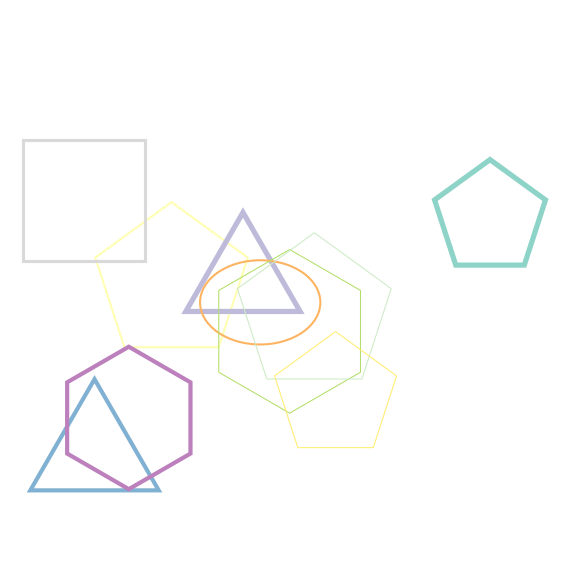[{"shape": "pentagon", "thickness": 2.5, "radius": 0.5, "center": [0.849, 0.622]}, {"shape": "pentagon", "thickness": 1, "radius": 0.69, "center": [0.297, 0.51]}, {"shape": "triangle", "thickness": 2.5, "radius": 0.57, "center": [0.421, 0.517]}, {"shape": "triangle", "thickness": 2, "radius": 0.64, "center": [0.164, 0.214]}, {"shape": "oval", "thickness": 1, "radius": 0.52, "center": [0.451, 0.476]}, {"shape": "hexagon", "thickness": 0.5, "radius": 0.71, "center": [0.502, 0.425]}, {"shape": "square", "thickness": 1.5, "radius": 0.52, "center": [0.145, 0.653]}, {"shape": "hexagon", "thickness": 2, "radius": 0.62, "center": [0.223, 0.275]}, {"shape": "pentagon", "thickness": 0.5, "radius": 0.7, "center": [0.544, 0.456]}, {"shape": "pentagon", "thickness": 0.5, "radius": 0.56, "center": [0.581, 0.314]}]